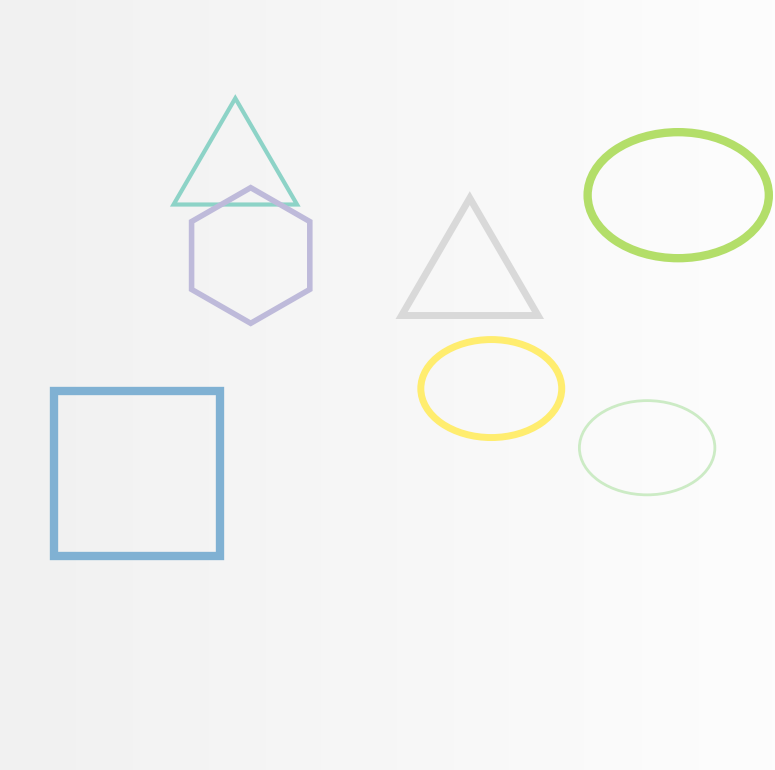[{"shape": "triangle", "thickness": 1.5, "radius": 0.46, "center": [0.304, 0.78]}, {"shape": "hexagon", "thickness": 2, "radius": 0.44, "center": [0.323, 0.668]}, {"shape": "square", "thickness": 3, "radius": 0.54, "center": [0.176, 0.385]}, {"shape": "oval", "thickness": 3, "radius": 0.58, "center": [0.875, 0.747]}, {"shape": "triangle", "thickness": 2.5, "radius": 0.51, "center": [0.606, 0.641]}, {"shape": "oval", "thickness": 1, "radius": 0.44, "center": [0.835, 0.419]}, {"shape": "oval", "thickness": 2.5, "radius": 0.45, "center": [0.634, 0.495]}]